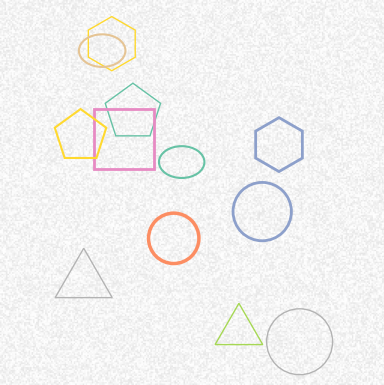[{"shape": "pentagon", "thickness": 1, "radius": 0.38, "center": [0.345, 0.708]}, {"shape": "oval", "thickness": 1.5, "radius": 0.3, "center": [0.472, 0.579]}, {"shape": "circle", "thickness": 2.5, "radius": 0.33, "center": [0.451, 0.381]}, {"shape": "circle", "thickness": 2, "radius": 0.38, "center": [0.681, 0.45]}, {"shape": "hexagon", "thickness": 2, "radius": 0.35, "center": [0.725, 0.624]}, {"shape": "square", "thickness": 2, "radius": 0.39, "center": [0.323, 0.639]}, {"shape": "triangle", "thickness": 1, "radius": 0.36, "center": [0.621, 0.141]}, {"shape": "hexagon", "thickness": 1, "radius": 0.35, "center": [0.29, 0.887]}, {"shape": "pentagon", "thickness": 1.5, "radius": 0.35, "center": [0.209, 0.647]}, {"shape": "oval", "thickness": 1.5, "radius": 0.3, "center": [0.265, 0.868]}, {"shape": "triangle", "thickness": 1, "radius": 0.43, "center": [0.217, 0.27]}, {"shape": "circle", "thickness": 1, "radius": 0.43, "center": [0.778, 0.112]}]